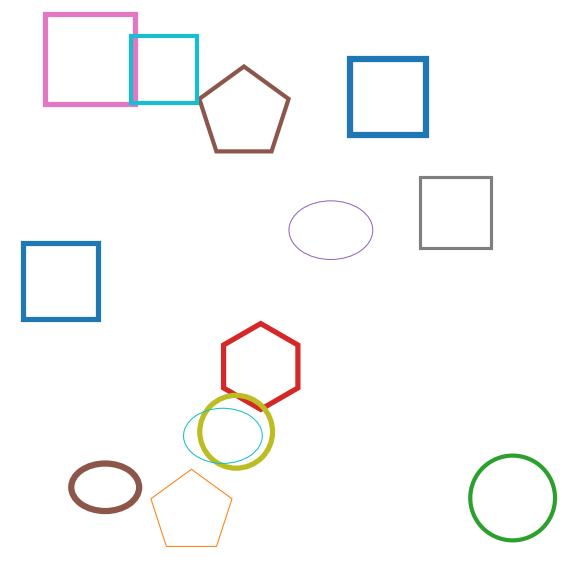[{"shape": "square", "thickness": 3, "radius": 0.33, "center": [0.672, 0.831]}, {"shape": "square", "thickness": 2.5, "radius": 0.33, "center": [0.105, 0.512]}, {"shape": "pentagon", "thickness": 0.5, "radius": 0.37, "center": [0.332, 0.113]}, {"shape": "circle", "thickness": 2, "radius": 0.37, "center": [0.888, 0.137]}, {"shape": "hexagon", "thickness": 2.5, "radius": 0.37, "center": [0.451, 0.365]}, {"shape": "oval", "thickness": 0.5, "radius": 0.36, "center": [0.573, 0.601]}, {"shape": "oval", "thickness": 3, "radius": 0.29, "center": [0.182, 0.155]}, {"shape": "pentagon", "thickness": 2, "radius": 0.41, "center": [0.422, 0.803]}, {"shape": "square", "thickness": 2.5, "radius": 0.39, "center": [0.156, 0.897]}, {"shape": "square", "thickness": 1.5, "radius": 0.31, "center": [0.789, 0.631]}, {"shape": "circle", "thickness": 2.5, "radius": 0.32, "center": [0.409, 0.251]}, {"shape": "oval", "thickness": 0.5, "radius": 0.34, "center": [0.386, 0.244]}, {"shape": "square", "thickness": 2, "radius": 0.29, "center": [0.284, 0.879]}]